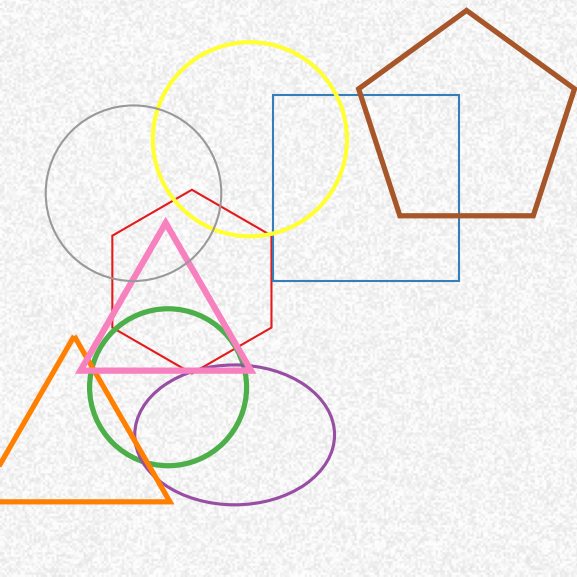[{"shape": "hexagon", "thickness": 1, "radius": 0.8, "center": [0.332, 0.511]}, {"shape": "square", "thickness": 1, "radius": 0.8, "center": [0.633, 0.674]}, {"shape": "circle", "thickness": 2.5, "radius": 0.68, "center": [0.291, 0.329]}, {"shape": "oval", "thickness": 1.5, "radius": 0.86, "center": [0.406, 0.246]}, {"shape": "triangle", "thickness": 2.5, "radius": 0.96, "center": [0.128, 0.226]}, {"shape": "circle", "thickness": 2, "radius": 0.84, "center": [0.433, 0.758]}, {"shape": "pentagon", "thickness": 2.5, "radius": 0.98, "center": [0.808, 0.784]}, {"shape": "triangle", "thickness": 3, "radius": 0.85, "center": [0.287, 0.443]}, {"shape": "circle", "thickness": 1, "radius": 0.76, "center": [0.231, 0.665]}]